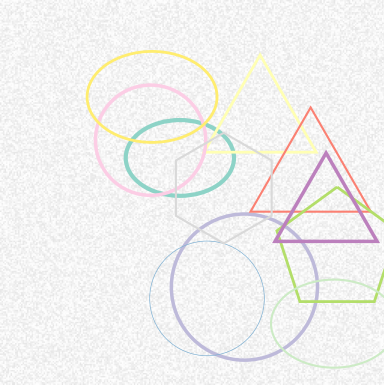[{"shape": "oval", "thickness": 3, "radius": 0.7, "center": [0.467, 0.59]}, {"shape": "triangle", "thickness": 2, "radius": 0.84, "center": [0.676, 0.689]}, {"shape": "circle", "thickness": 2.5, "radius": 0.95, "center": [0.635, 0.254]}, {"shape": "triangle", "thickness": 1.5, "radius": 0.9, "center": [0.807, 0.54]}, {"shape": "circle", "thickness": 0.5, "radius": 0.74, "center": [0.538, 0.225]}, {"shape": "pentagon", "thickness": 2, "radius": 0.82, "center": [0.876, 0.35]}, {"shape": "circle", "thickness": 2.5, "radius": 0.72, "center": [0.391, 0.636]}, {"shape": "hexagon", "thickness": 1.5, "radius": 0.72, "center": [0.581, 0.511]}, {"shape": "triangle", "thickness": 2.5, "radius": 0.76, "center": [0.847, 0.45]}, {"shape": "oval", "thickness": 1.5, "radius": 0.82, "center": [0.867, 0.159]}, {"shape": "oval", "thickness": 2, "radius": 0.84, "center": [0.395, 0.748]}]